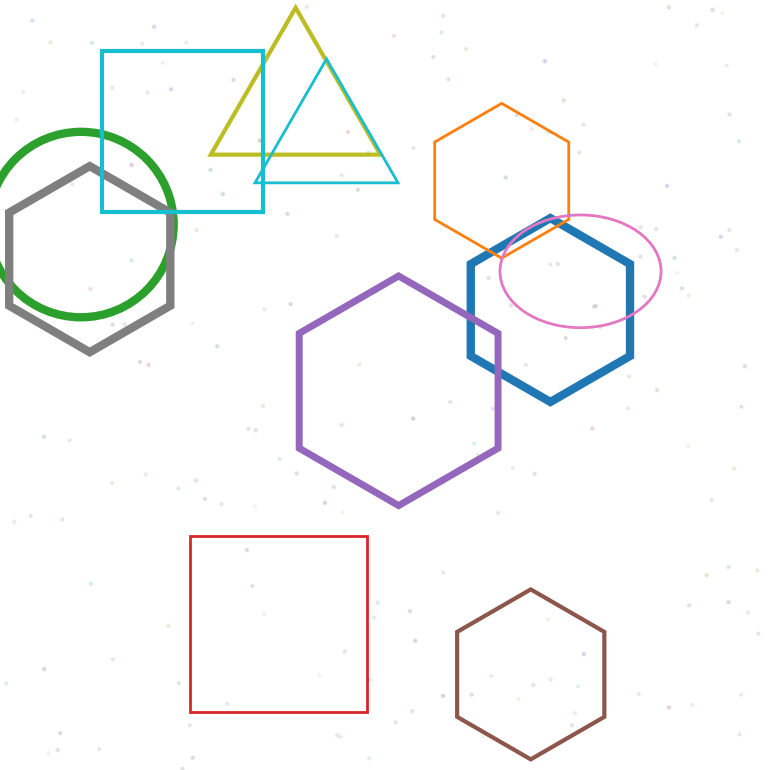[{"shape": "hexagon", "thickness": 3, "radius": 0.6, "center": [0.715, 0.597]}, {"shape": "hexagon", "thickness": 1, "radius": 0.5, "center": [0.652, 0.765]}, {"shape": "circle", "thickness": 3, "radius": 0.6, "center": [0.105, 0.708]}, {"shape": "square", "thickness": 1, "radius": 0.57, "center": [0.362, 0.189]}, {"shape": "hexagon", "thickness": 2.5, "radius": 0.75, "center": [0.518, 0.492]}, {"shape": "hexagon", "thickness": 1.5, "radius": 0.55, "center": [0.689, 0.124]}, {"shape": "oval", "thickness": 1, "radius": 0.52, "center": [0.754, 0.648]}, {"shape": "hexagon", "thickness": 3, "radius": 0.6, "center": [0.117, 0.663]}, {"shape": "triangle", "thickness": 1.5, "radius": 0.64, "center": [0.384, 0.863]}, {"shape": "square", "thickness": 1.5, "radius": 0.52, "center": [0.237, 0.83]}, {"shape": "triangle", "thickness": 1, "radius": 0.54, "center": [0.424, 0.816]}]